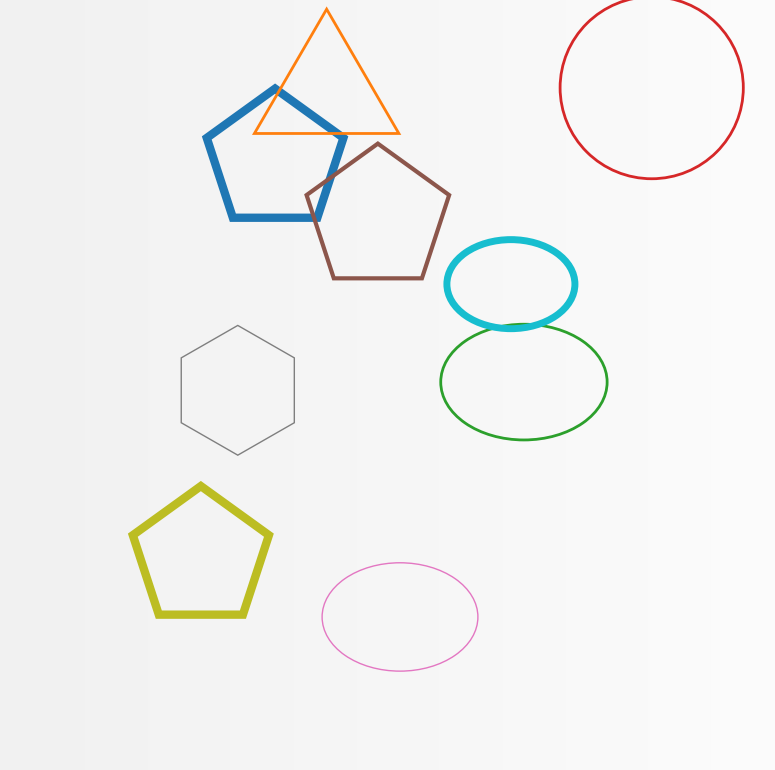[{"shape": "pentagon", "thickness": 3, "radius": 0.46, "center": [0.355, 0.792]}, {"shape": "triangle", "thickness": 1, "radius": 0.54, "center": [0.421, 0.88]}, {"shape": "oval", "thickness": 1, "radius": 0.54, "center": [0.676, 0.504]}, {"shape": "circle", "thickness": 1, "radius": 0.59, "center": [0.841, 0.886]}, {"shape": "pentagon", "thickness": 1.5, "radius": 0.48, "center": [0.488, 0.717]}, {"shape": "oval", "thickness": 0.5, "radius": 0.5, "center": [0.516, 0.199]}, {"shape": "hexagon", "thickness": 0.5, "radius": 0.42, "center": [0.307, 0.493]}, {"shape": "pentagon", "thickness": 3, "radius": 0.46, "center": [0.259, 0.276]}, {"shape": "oval", "thickness": 2.5, "radius": 0.41, "center": [0.659, 0.631]}]